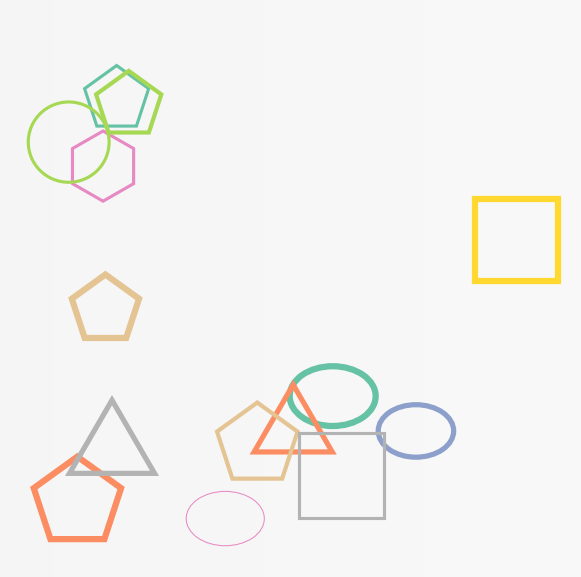[{"shape": "oval", "thickness": 3, "radius": 0.37, "center": [0.572, 0.313]}, {"shape": "pentagon", "thickness": 1.5, "radius": 0.29, "center": [0.201, 0.828]}, {"shape": "triangle", "thickness": 2.5, "radius": 0.39, "center": [0.504, 0.255]}, {"shape": "pentagon", "thickness": 3, "radius": 0.39, "center": [0.133, 0.129]}, {"shape": "oval", "thickness": 2.5, "radius": 0.32, "center": [0.716, 0.253]}, {"shape": "oval", "thickness": 0.5, "radius": 0.34, "center": [0.388, 0.101]}, {"shape": "hexagon", "thickness": 1.5, "radius": 0.3, "center": [0.177, 0.712]}, {"shape": "circle", "thickness": 1.5, "radius": 0.35, "center": [0.118, 0.753]}, {"shape": "pentagon", "thickness": 2, "radius": 0.3, "center": [0.221, 0.817]}, {"shape": "square", "thickness": 3, "radius": 0.36, "center": [0.889, 0.583]}, {"shape": "pentagon", "thickness": 2, "radius": 0.36, "center": [0.443, 0.229]}, {"shape": "pentagon", "thickness": 3, "radius": 0.3, "center": [0.181, 0.463]}, {"shape": "square", "thickness": 1.5, "radius": 0.37, "center": [0.588, 0.176]}, {"shape": "triangle", "thickness": 2.5, "radius": 0.42, "center": [0.193, 0.222]}]